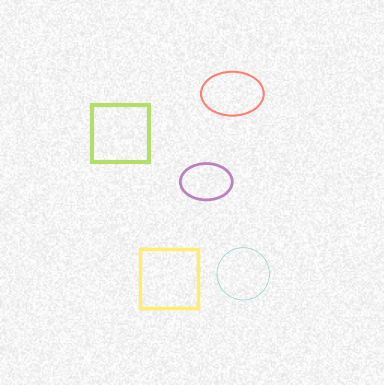[{"shape": "circle", "thickness": 0.5, "radius": 0.34, "center": [0.632, 0.289]}, {"shape": "oval", "thickness": 1.5, "radius": 0.41, "center": [0.604, 0.757]}, {"shape": "square", "thickness": 3, "radius": 0.37, "center": [0.313, 0.653]}, {"shape": "oval", "thickness": 2, "radius": 0.34, "center": [0.536, 0.528]}, {"shape": "square", "thickness": 2.5, "radius": 0.38, "center": [0.44, 0.277]}]